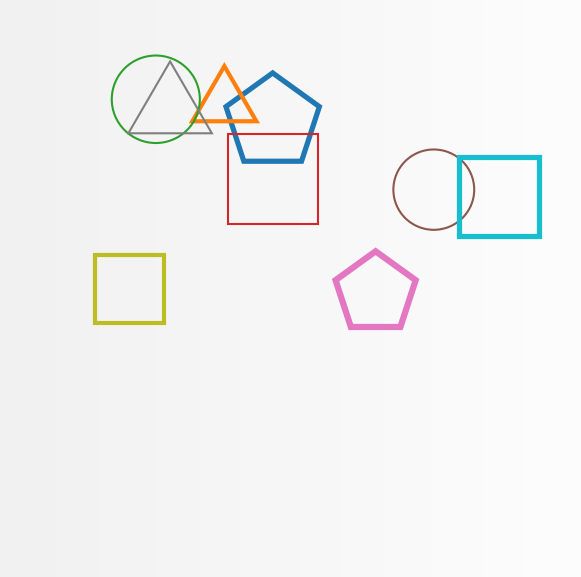[{"shape": "pentagon", "thickness": 2.5, "radius": 0.42, "center": [0.469, 0.788]}, {"shape": "triangle", "thickness": 2, "radius": 0.32, "center": [0.386, 0.821]}, {"shape": "circle", "thickness": 1, "radius": 0.38, "center": [0.268, 0.827]}, {"shape": "square", "thickness": 1, "radius": 0.39, "center": [0.47, 0.69]}, {"shape": "circle", "thickness": 1, "radius": 0.35, "center": [0.746, 0.671]}, {"shape": "pentagon", "thickness": 3, "radius": 0.36, "center": [0.646, 0.492]}, {"shape": "triangle", "thickness": 1, "radius": 0.41, "center": [0.293, 0.81]}, {"shape": "square", "thickness": 2, "radius": 0.3, "center": [0.222, 0.498]}, {"shape": "square", "thickness": 2.5, "radius": 0.34, "center": [0.859, 0.658]}]